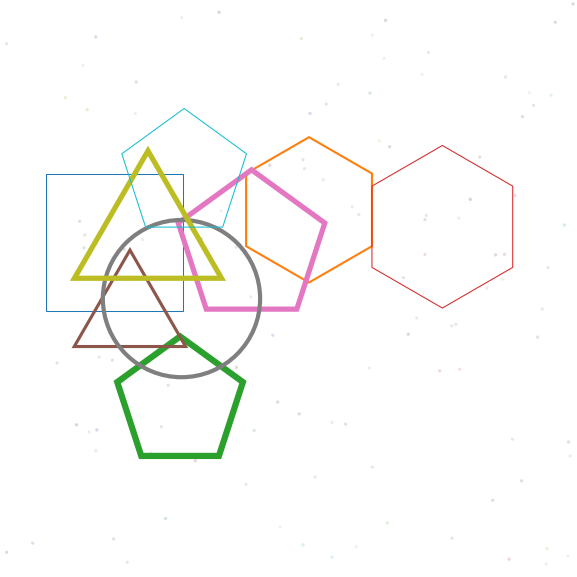[{"shape": "square", "thickness": 0.5, "radius": 0.59, "center": [0.198, 0.579]}, {"shape": "hexagon", "thickness": 1, "radius": 0.63, "center": [0.535, 0.636]}, {"shape": "pentagon", "thickness": 3, "radius": 0.57, "center": [0.312, 0.302]}, {"shape": "hexagon", "thickness": 0.5, "radius": 0.7, "center": [0.766, 0.606]}, {"shape": "triangle", "thickness": 1.5, "radius": 0.56, "center": [0.225, 0.455]}, {"shape": "pentagon", "thickness": 2.5, "radius": 0.67, "center": [0.436, 0.572]}, {"shape": "circle", "thickness": 2, "radius": 0.68, "center": [0.314, 0.482]}, {"shape": "triangle", "thickness": 2.5, "radius": 0.74, "center": [0.256, 0.591]}, {"shape": "pentagon", "thickness": 0.5, "radius": 0.57, "center": [0.319, 0.698]}]